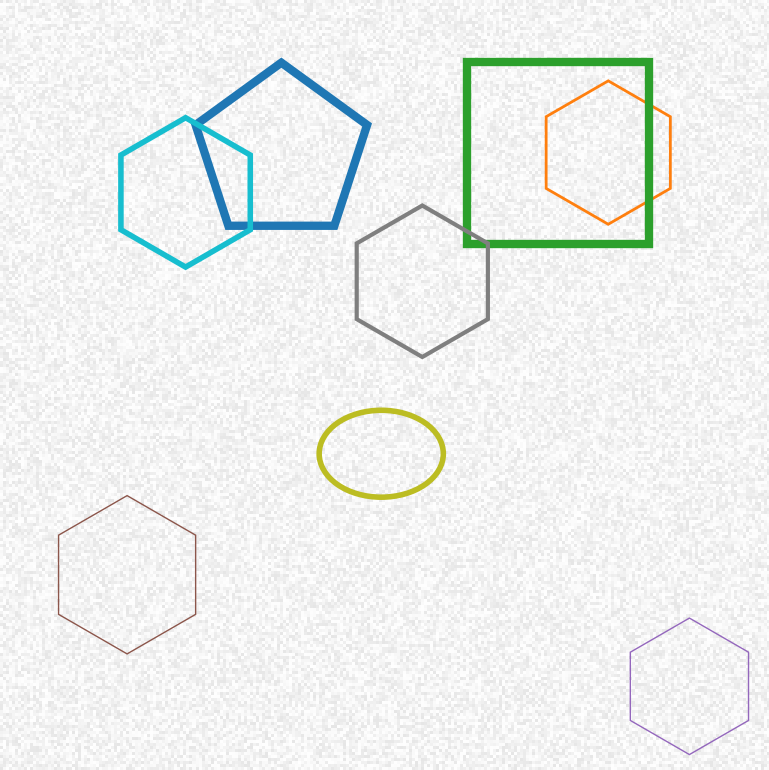[{"shape": "pentagon", "thickness": 3, "radius": 0.59, "center": [0.365, 0.802]}, {"shape": "hexagon", "thickness": 1, "radius": 0.47, "center": [0.79, 0.802]}, {"shape": "square", "thickness": 3, "radius": 0.59, "center": [0.725, 0.801]}, {"shape": "hexagon", "thickness": 0.5, "radius": 0.44, "center": [0.895, 0.109]}, {"shape": "hexagon", "thickness": 0.5, "radius": 0.51, "center": [0.165, 0.254]}, {"shape": "hexagon", "thickness": 1.5, "radius": 0.49, "center": [0.548, 0.635]}, {"shape": "oval", "thickness": 2, "radius": 0.4, "center": [0.495, 0.411]}, {"shape": "hexagon", "thickness": 2, "radius": 0.48, "center": [0.241, 0.75]}]